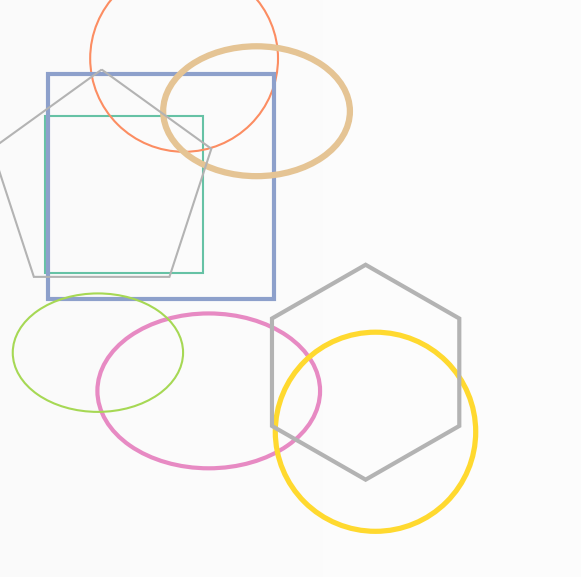[{"shape": "square", "thickness": 1, "radius": 0.68, "center": [0.213, 0.662]}, {"shape": "circle", "thickness": 1, "radius": 0.81, "center": [0.317, 0.898]}, {"shape": "square", "thickness": 2, "radius": 0.97, "center": [0.277, 0.676]}, {"shape": "oval", "thickness": 2, "radius": 0.96, "center": [0.359, 0.322]}, {"shape": "oval", "thickness": 1, "radius": 0.73, "center": [0.168, 0.388]}, {"shape": "circle", "thickness": 2.5, "radius": 0.86, "center": [0.646, 0.252]}, {"shape": "oval", "thickness": 3, "radius": 0.8, "center": [0.441, 0.807]}, {"shape": "pentagon", "thickness": 1, "radius": 0.99, "center": [0.175, 0.68]}, {"shape": "hexagon", "thickness": 2, "radius": 0.93, "center": [0.629, 0.355]}]